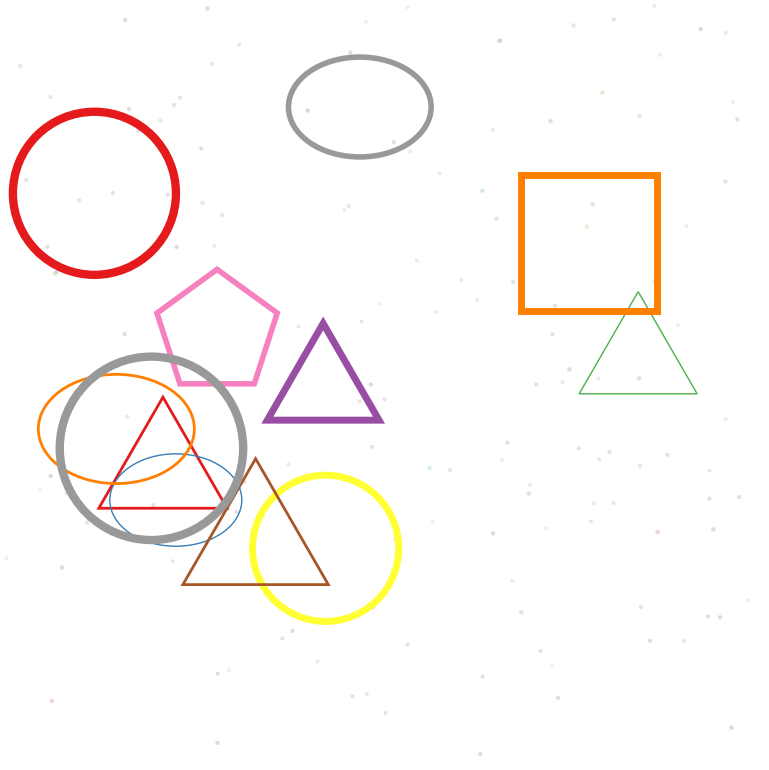[{"shape": "circle", "thickness": 3, "radius": 0.53, "center": [0.123, 0.749]}, {"shape": "triangle", "thickness": 1, "radius": 0.48, "center": [0.212, 0.388]}, {"shape": "oval", "thickness": 0.5, "radius": 0.43, "center": [0.228, 0.351]}, {"shape": "triangle", "thickness": 0.5, "radius": 0.44, "center": [0.829, 0.533]}, {"shape": "triangle", "thickness": 2.5, "radius": 0.42, "center": [0.42, 0.496]}, {"shape": "square", "thickness": 2.5, "radius": 0.44, "center": [0.765, 0.684]}, {"shape": "oval", "thickness": 1, "radius": 0.51, "center": [0.151, 0.443]}, {"shape": "circle", "thickness": 2.5, "radius": 0.47, "center": [0.423, 0.288]}, {"shape": "triangle", "thickness": 1, "radius": 0.55, "center": [0.332, 0.295]}, {"shape": "pentagon", "thickness": 2, "radius": 0.41, "center": [0.282, 0.568]}, {"shape": "oval", "thickness": 2, "radius": 0.46, "center": [0.467, 0.861]}, {"shape": "circle", "thickness": 3, "radius": 0.6, "center": [0.197, 0.418]}]